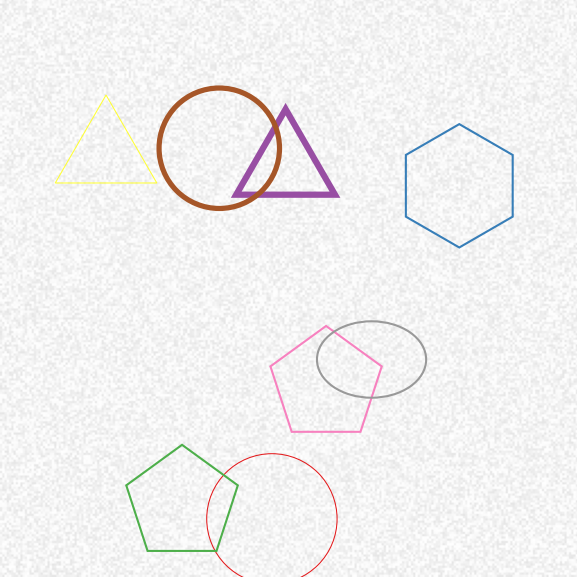[{"shape": "circle", "thickness": 0.5, "radius": 0.56, "center": [0.471, 0.101]}, {"shape": "hexagon", "thickness": 1, "radius": 0.53, "center": [0.795, 0.677]}, {"shape": "pentagon", "thickness": 1, "radius": 0.51, "center": [0.315, 0.127]}, {"shape": "triangle", "thickness": 3, "radius": 0.49, "center": [0.495, 0.711]}, {"shape": "triangle", "thickness": 0.5, "radius": 0.51, "center": [0.184, 0.733]}, {"shape": "circle", "thickness": 2.5, "radius": 0.52, "center": [0.38, 0.742]}, {"shape": "pentagon", "thickness": 1, "radius": 0.51, "center": [0.565, 0.333]}, {"shape": "oval", "thickness": 1, "radius": 0.47, "center": [0.643, 0.377]}]